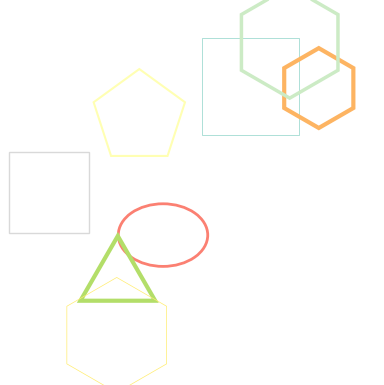[{"shape": "square", "thickness": 0.5, "radius": 0.63, "center": [0.65, 0.775]}, {"shape": "pentagon", "thickness": 1.5, "radius": 0.62, "center": [0.362, 0.696]}, {"shape": "oval", "thickness": 2, "radius": 0.58, "center": [0.423, 0.389]}, {"shape": "hexagon", "thickness": 3, "radius": 0.52, "center": [0.828, 0.771]}, {"shape": "triangle", "thickness": 3, "radius": 0.56, "center": [0.306, 0.275]}, {"shape": "square", "thickness": 1, "radius": 0.52, "center": [0.127, 0.5]}, {"shape": "hexagon", "thickness": 2.5, "radius": 0.72, "center": [0.752, 0.89]}, {"shape": "hexagon", "thickness": 0.5, "radius": 0.75, "center": [0.303, 0.13]}]